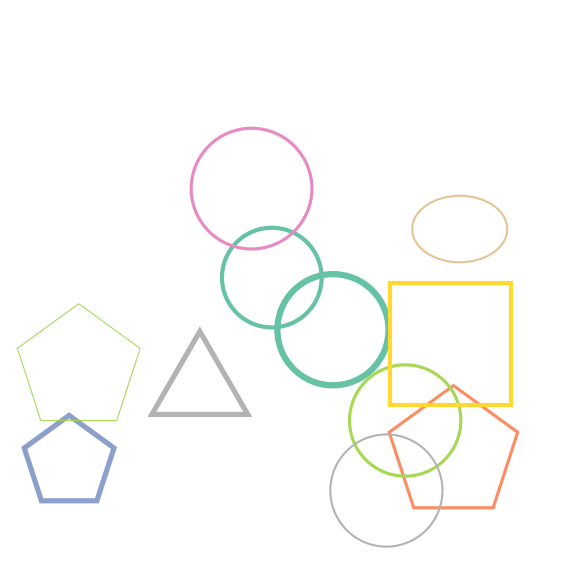[{"shape": "circle", "thickness": 2, "radius": 0.43, "center": [0.471, 0.518]}, {"shape": "circle", "thickness": 3, "radius": 0.48, "center": [0.577, 0.428]}, {"shape": "pentagon", "thickness": 1.5, "radius": 0.58, "center": [0.785, 0.214]}, {"shape": "pentagon", "thickness": 2.5, "radius": 0.41, "center": [0.12, 0.198]}, {"shape": "circle", "thickness": 1.5, "radius": 0.52, "center": [0.436, 0.673]}, {"shape": "circle", "thickness": 1.5, "radius": 0.48, "center": [0.702, 0.271]}, {"shape": "pentagon", "thickness": 0.5, "radius": 0.56, "center": [0.136, 0.361]}, {"shape": "square", "thickness": 2, "radius": 0.52, "center": [0.78, 0.403]}, {"shape": "oval", "thickness": 1, "radius": 0.41, "center": [0.796, 0.603]}, {"shape": "triangle", "thickness": 2.5, "radius": 0.48, "center": [0.346, 0.329]}, {"shape": "circle", "thickness": 1, "radius": 0.49, "center": [0.669, 0.15]}]